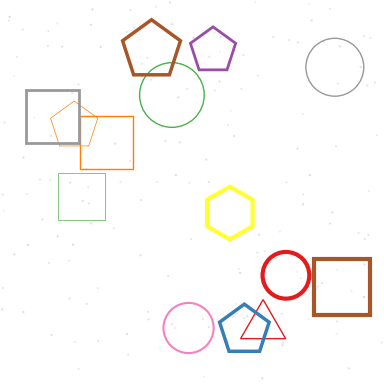[{"shape": "circle", "thickness": 3, "radius": 0.3, "center": [0.743, 0.285]}, {"shape": "triangle", "thickness": 1, "radius": 0.34, "center": [0.683, 0.154]}, {"shape": "pentagon", "thickness": 2.5, "radius": 0.34, "center": [0.635, 0.142]}, {"shape": "circle", "thickness": 1, "radius": 0.42, "center": [0.447, 0.753]}, {"shape": "square", "thickness": 0.5, "radius": 0.31, "center": [0.213, 0.488]}, {"shape": "pentagon", "thickness": 2, "radius": 0.31, "center": [0.553, 0.868]}, {"shape": "pentagon", "thickness": 0.5, "radius": 0.32, "center": [0.193, 0.673]}, {"shape": "square", "thickness": 1, "radius": 0.35, "center": [0.276, 0.631]}, {"shape": "hexagon", "thickness": 3, "radius": 0.34, "center": [0.597, 0.447]}, {"shape": "square", "thickness": 3, "radius": 0.37, "center": [0.888, 0.255]}, {"shape": "pentagon", "thickness": 2.5, "radius": 0.4, "center": [0.394, 0.87]}, {"shape": "circle", "thickness": 1.5, "radius": 0.33, "center": [0.49, 0.148]}, {"shape": "square", "thickness": 2, "radius": 0.34, "center": [0.137, 0.698]}, {"shape": "circle", "thickness": 1, "radius": 0.38, "center": [0.87, 0.825]}]